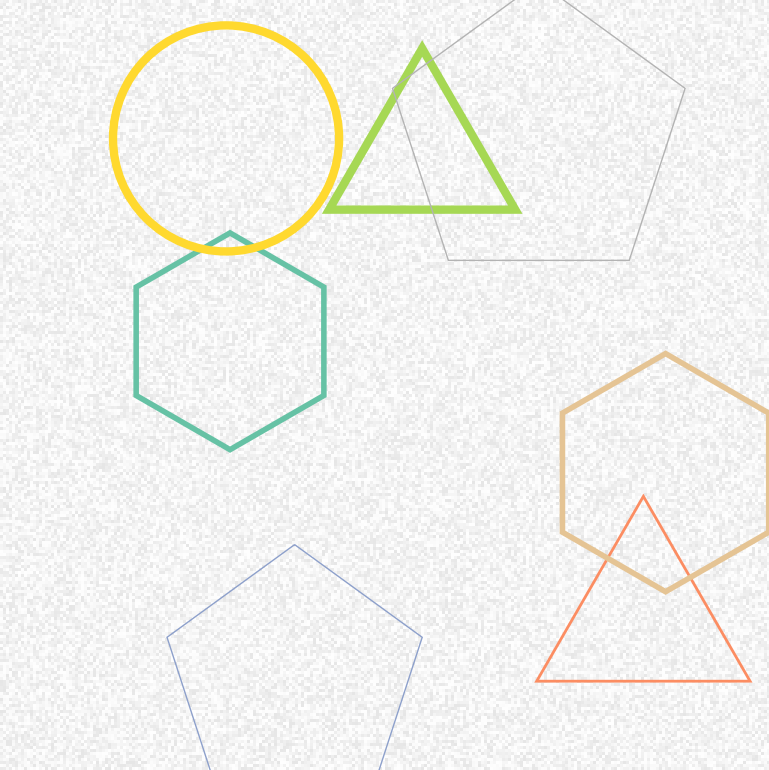[{"shape": "hexagon", "thickness": 2, "radius": 0.7, "center": [0.299, 0.557]}, {"shape": "triangle", "thickness": 1, "radius": 0.8, "center": [0.836, 0.195]}, {"shape": "pentagon", "thickness": 0.5, "radius": 0.87, "center": [0.383, 0.118]}, {"shape": "triangle", "thickness": 3, "radius": 0.7, "center": [0.548, 0.798]}, {"shape": "circle", "thickness": 3, "radius": 0.73, "center": [0.294, 0.82]}, {"shape": "hexagon", "thickness": 2, "radius": 0.77, "center": [0.864, 0.386]}, {"shape": "pentagon", "thickness": 0.5, "radius": 1.0, "center": [0.7, 0.823]}]